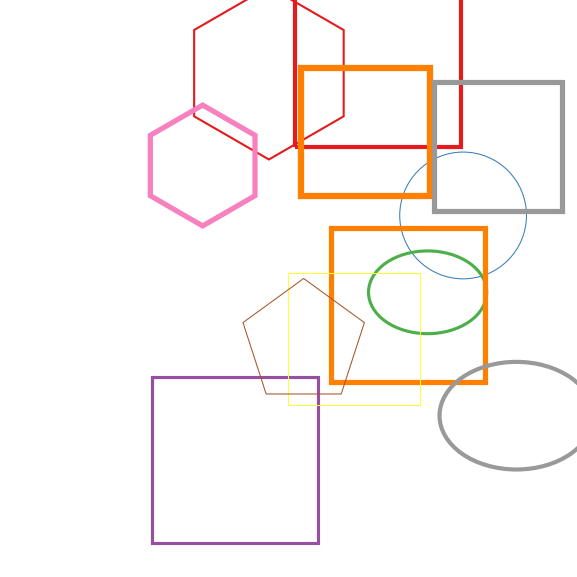[{"shape": "hexagon", "thickness": 1, "radius": 0.75, "center": [0.466, 0.872]}, {"shape": "square", "thickness": 2, "radius": 0.72, "center": [0.655, 0.889]}, {"shape": "circle", "thickness": 0.5, "radius": 0.55, "center": [0.802, 0.626]}, {"shape": "oval", "thickness": 1.5, "radius": 0.51, "center": [0.74, 0.493]}, {"shape": "square", "thickness": 1.5, "radius": 0.72, "center": [0.407, 0.203]}, {"shape": "square", "thickness": 2.5, "radius": 0.67, "center": [0.707, 0.471]}, {"shape": "square", "thickness": 3, "radius": 0.56, "center": [0.633, 0.771]}, {"shape": "square", "thickness": 0.5, "radius": 0.57, "center": [0.613, 0.412]}, {"shape": "pentagon", "thickness": 0.5, "radius": 0.55, "center": [0.526, 0.406]}, {"shape": "hexagon", "thickness": 2.5, "radius": 0.52, "center": [0.351, 0.713]}, {"shape": "oval", "thickness": 2, "radius": 0.67, "center": [0.894, 0.279]}, {"shape": "square", "thickness": 2.5, "radius": 0.56, "center": [0.863, 0.746]}]